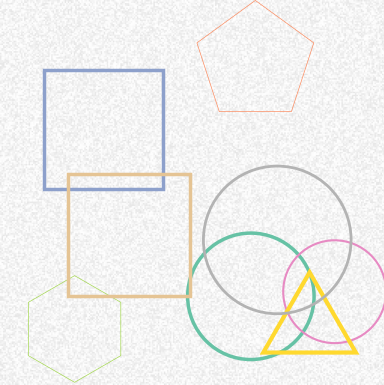[{"shape": "circle", "thickness": 2.5, "radius": 0.82, "center": [0.652, 0.23]}, {"shape": "pentagon", "thickness": 0.5, "radius": 0.8, "center": [0.663, 0.839]}, {"shape": "square", "thickness": 2.5, "radius": 0.77, "center": [0.269, 0.664]}, {"shape": "circle", "thickness": 1.5, "radius": 0.67, "center": [0.869, 0.242]}, {"shape": "hexagon", "thickness": 0.5, "radius": 0.69, "center": [0.194, 0.146]}, {"shape": "triangle", "thickness": 3, "radius": 0.69, "center": [0.804, 0.154]}, {"shape": "square", "thickness": 2.5, "radius": 0.79, "center": [0.336, 0.389]}, {"shape": "circle", "thickness": 2, "radius": 0.96, "center": [0.72, 0.377]}]